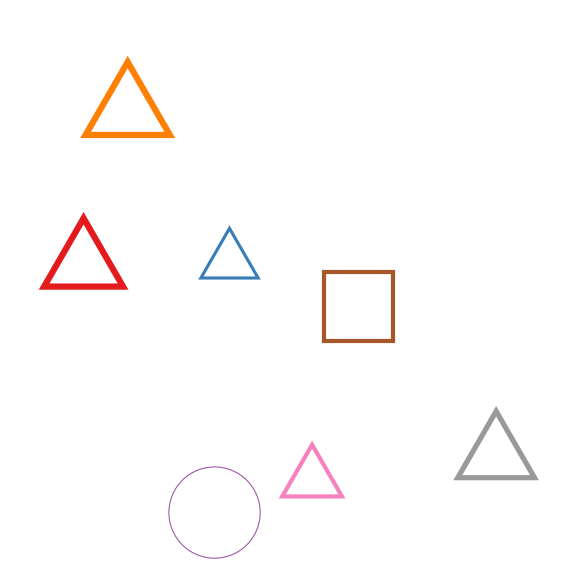[{"shape": "triangle", "thickness": 3, "radius": 0.39, "center": [0.145, 0.542]}, {"shape": "triangle", "thickness": 1.5, "radius": 0.29, "center": [0.397, 0.546]}, {"shape": "circle", "thickness": 0.5, "radius": 0.4, "center": [0.371, 0.112]}, {"shape": "triangle", "thickness": 3, "radius": 0.42, "center": [0.221, 0.808]}, {"shape": "square", "thickness": 2, "radius": 0.3, "center": [0.621, 0.468]}, {"shape": "triangle", "thickness": 2, "radius": 0.3, "center": [0.54, 0.169]}, {"shape": "triangle", "thickness": 2.5, "radius": 0.38, "center": [0.859, 0.21]}]